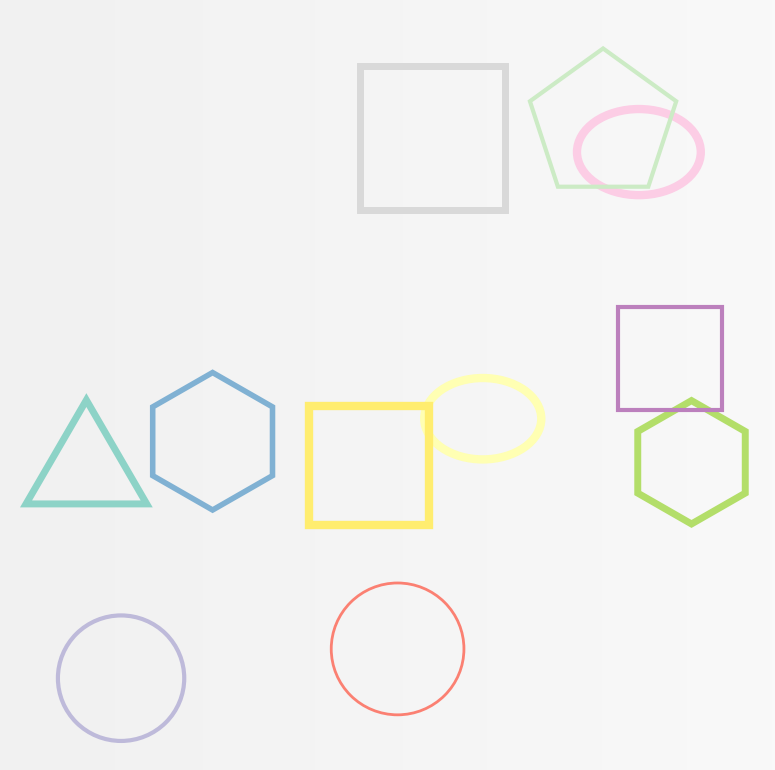[{"shape": "triangle", "thickness": 2.5, "radius": 0.45, "center": [0.111, 0.391]}, {"shape": "oval", "thickness": 3, "radius": 0.38, "center": [0.623, 0.456]}, {"shape": "circle", "thickness": 1.5, "radius": 0.41, "center": [0.156, 0.119]}, {"shape": "circle", "thickness": 1, "radius": 0.43, "center": [0.513, 0.157]}, {"shape": "hexagon", "thickness": 2, "radius": 0.45, "center": [0.274, 0.427]}, {"shape": "hexagon", "thickness": 2.5, "radius": 0.4, "center": [0.892, 0.4]}, {"shape": "oval", "thickness": 3, "radius": 0.4, "center": [0.824, 0.802]}, {"shape": "square", "thickness": 2.5, "radius": 0.47, "center": [0.558, 0.821]}, {"shape": "square", "thickness": 1.5, "radius": 0.34, "center": [0.864, 0.534]}, {"shape": "pentagon", "thickness": 1.5, "radius": 0.5, "center": [0.778, 0.838]}, {"shape": "square", "thickness": 3, "radius": 0.39, "center": [0.476, 0.395]}]